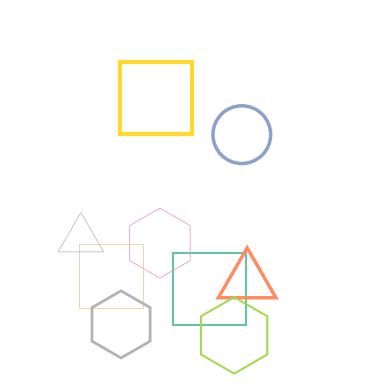[{"shape": "square", "thickness": 1.5, "radius": 0.47, "center": [0.544, 0.249]}, {"shape": "triangle", "thickness": 2.5, "radius": 0.43, "center": [0.642, 0.27]}, {"shape": "circle", "thickness": 2.5, "radius": 0.37, "center": [0.628, 0.65]}, {"shape": "hexagon", "thickness": 0.5, "radius": 0.45, "center": [0.415, 0.369]}, {"shape": "hexagon", "thickness": 1.5, "radius": 0.5, "center": [0.608, 0.129]}, {"shape": "square", "thickness": 3, "radius": 0.47, "center": [0.405, 0.746]}, {"shape": "square", "thickness": 0.5, "radius": 0.42, "center": [0.288, 0.284]}, {"shape": "triangle", "thickness": 0.5, "radius": 0.34, "center": [0.21, 0.38]}, {"shape": "hexagon", "thickness": 2, "radius": 0.44, "center": [0.314, 0.157]}]